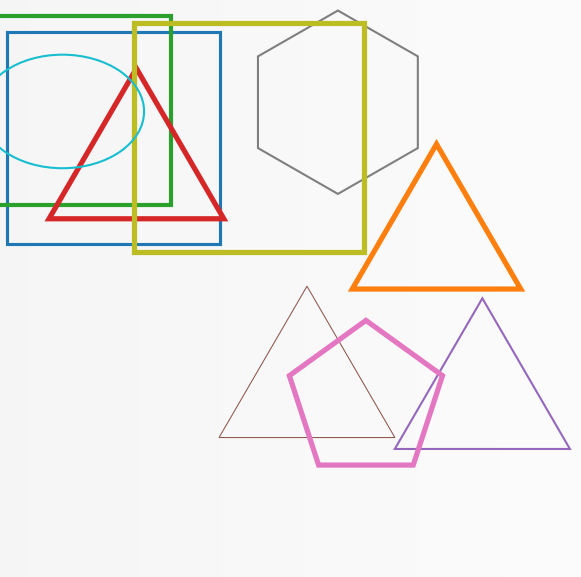[{"shape": "square", "thickness": 1.5, "radius": 0.92, "center": [0.195, 0.759]}, {"shape": "triangle", "thickness": 2.5, "radius": 0.84, "center": [0.751, 0.582]}, {"shape": "square", "thickness": 2, "radius": 0.82, "center": [0.131, 0.808]}, {"shape": "triangle", "thickness": 2.5, "radius": 0.87, "center": [0.235, 0.707]}, {"shape": "triangle", "thickness": 1, "radius": 0.87, "center": [0.83, 0.309]}, {"shape": "triangle", "thickness": 0.5, "radius": 0.87, "center": [0.528, 0.329]}, {"shape": "pentagon", "thickness": 2.5, "radius": 0.69, "center": [0.63, 0.306]}, {"shape": "hexagon", "thickness": 1, "radius": 0.79, "center": [0.581, 0.822]}, {"shape": "square", "thickness": 2.5, "radius": 0.99, "center": [0.428, 0.761]}, {"shape": "oval", "thickness": 1, "radius": 0.7, "center": [0.107, 0.806]}]